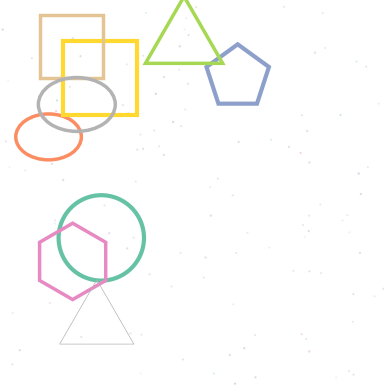[{"shape": "circle", "thickness": 3, "radius": 0.55, "center": [0.263, 0.382]}, {"shape": "oval", "thickness": 2.5, "radius": 0.43, "center": [0.126, 0.644]}, {"shape": "pentagon", "thickness": 3, "radius": 0.43, "center": [0.617, 0.8]}, {"shape": "hexagon", "thickness": 2.5, "radius": 0.5, "center": [0.189, 0.321]}, {"shape": "triangle", "thickness": 2.5, "radius": 0.58, "center": [0.478, 0.893]}, {"shape": "square", "thickness": 3, "radius": 0.48, "center": [0.26, 0.798]}, {"shape": "square", "thickness": 2.5, "radius": 0.41, "center": [0.185, 0.88]}, {"shape": "oval", "thickness": 2.5, "radius": 0.5, "center": [0.2, 0.729]}, {"shape": "triangle", "thickness": 0.5, "radius": 0.56, "center": [0.251, 0.162]}]